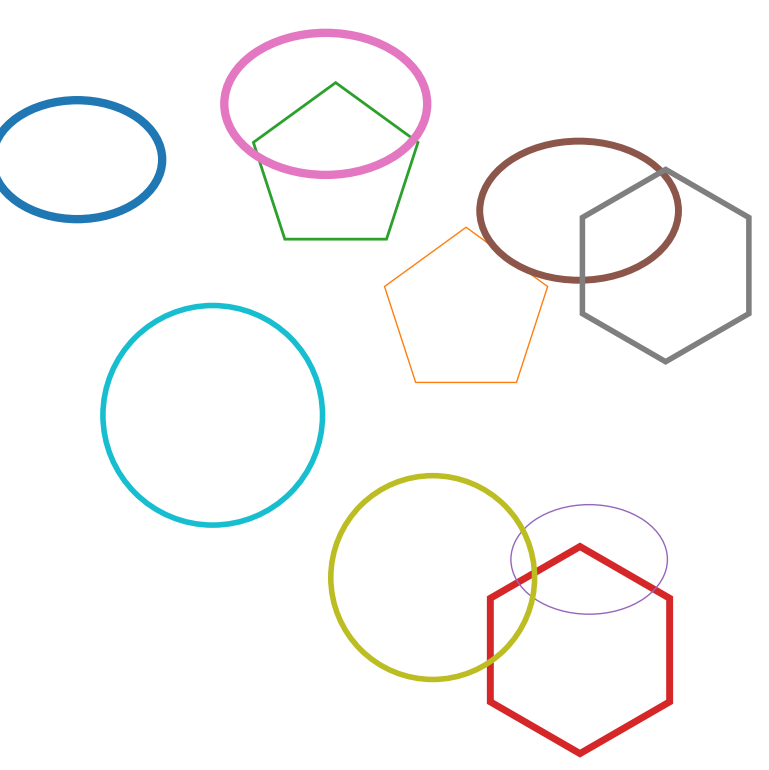[{"shape": "oval", "thickness": 3, "radius": 0.55, "center": [0.1, 0.793]}, {"shape": "pentagon", "thickness": 0.5, "radius": 0.56, "center": [0.605, 0.593]}, {"shape": "pentagon", "thickness": 1, "radius": 0.56, "center": [0.436, 0.78]}, {"shape": "hexagon", "thickness": 2.5, "radius": 0.67, "center": [0.753, 0.156]}, {"shape": "oval", "thickness": 0.5, "radius": 0.51, "center": [0.765, 0.273]}, {"shape": "oval", "thickness": 2.5, "radius": 0.65, "center": [0.752, 0.726]}, {"shape": "oval", "thickness": 3, "radius": 0.66, "center": [0.423, 0.865]}, {"shape": "hexagon", "thickness": 2, "radius": 0.62, "center": [0.864, 0.655]}, {"shape": "circle", "thickness": 2, "radius": 0.66, "center": [0.562, 0.25]}, {"shape": "circle", "thickness": 2, "radius": 0.71, "center": [0.276, 0.461]}]